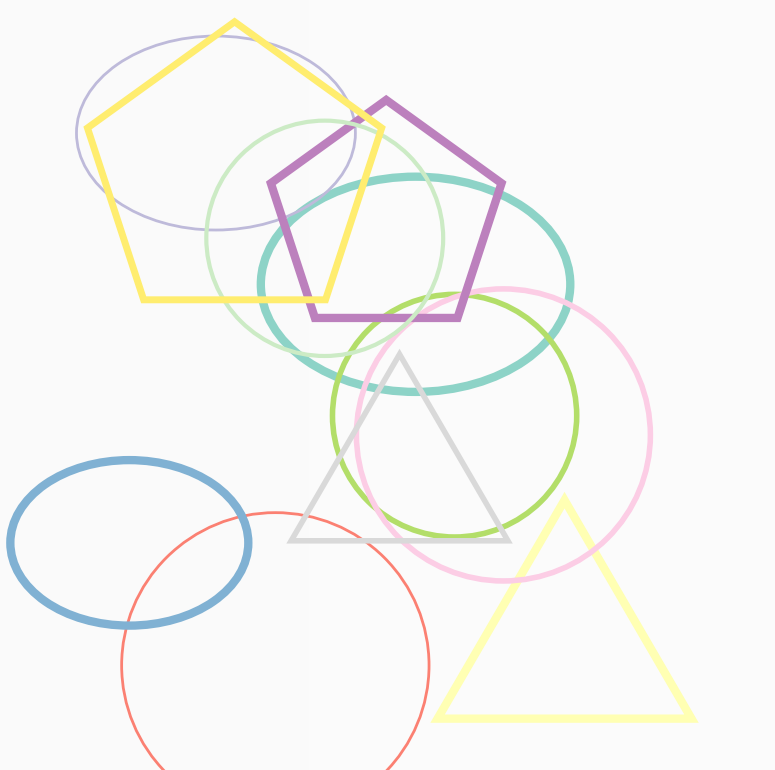[{"shape": "oval", "thickness": 3, "radius": 1.0, "center": [0.536, 0.631]}, {"shape": "triangle", "thickness": 3, "radius": 0.95, "center": [0.728, 0.161]}, {"shape": "oval", "thickness": 1, "radius": 0.9, "center": [0.279, 0.827]}, {"shape": "circle", "thickness": 1, "radius": 0.99, "center": [0.355, 0.136]}, {"shape": "oval", "thickness": 3, "radius": 0.77, "center": [0.167, 0.295]}, {"shape": "circle", "thickness": 2, "radius": 0.79, "center": [0.587, 0.46]}, {"shape": "circle", "thickness": 2, "radius": 0.95, "center": [0.65, 0.435]}, {"shape": "triangle", "thickness": 2, "radius": 0.81, "center": [0.516, 0.378]}, {"shape": "pentagon", "thickness": 3, "radius": 0.78, "center": [0.498, 0.714]}, {"shape": "circle", "thickness": 1.5, "radius": 0.76, "center": [0.419, 0.691]}, {"shape": "pentagon", "thickness": 2.5, "radius": 1.0, "center": [0.303, 0.772]}]